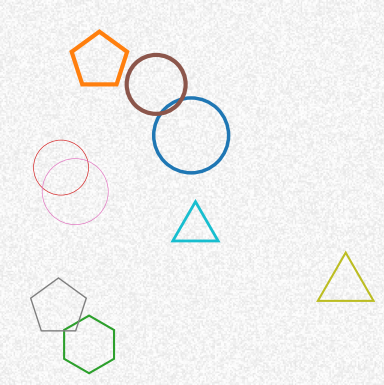[{"shape": "circle", "thickness": 2.5, "radius": 0.49, "center": [0.497, 0.648]}, {"shape": "pentagon", "thickness": 3, "radius": 0.38, "center": [0.258, 0.842]}, {"shape": "hexagon", "thickness": 1.5, "radius": 0.37, "center": [0.231, 0.105]}, {"shape": "circle", "thickness": 0.5, "radius": 0.36, "center": [0.159, 0.565]}, {"shape": "circle", "thickness": 3, "radius": 0.38, "center": [0.406, 0.781]}, {"shape": "circle", "thickness": 0.5, "radius": 0.43, "center": [0.195, 0.502]}, {"shape": "pentagon", "thickness": 1, "radius": 0.38, "center": [0.152, 0.202]}, {"shape": "triangle", "thickness": 1.5, "radius": 0.42, "center": [0.898, 0.26]}, {"shape": "triangle", "thickness": 2, "radius": 0.34, "center": [0.508, 0.408]}]